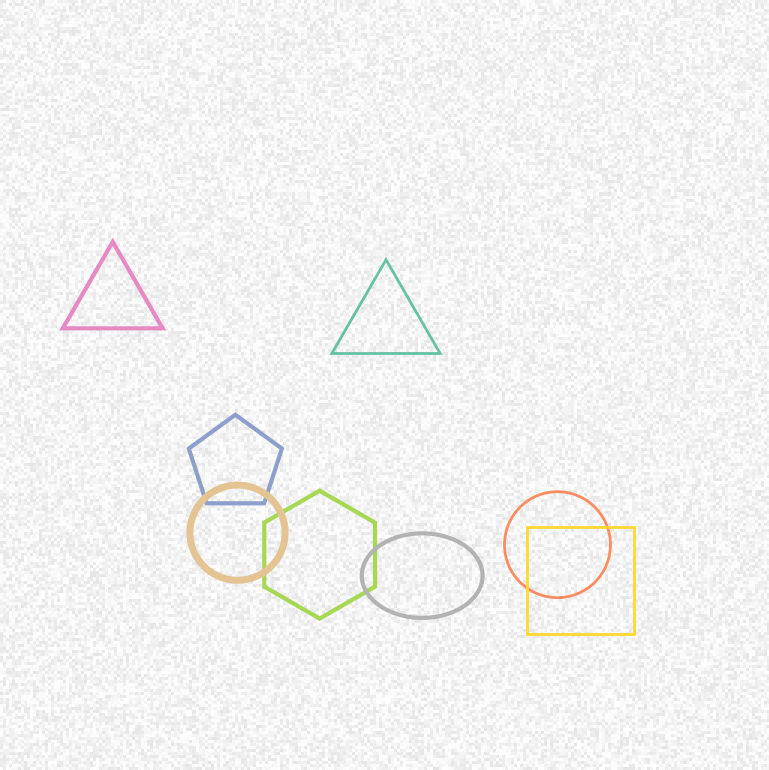[{"shape": "triangle", "thickness": 1, "radius": 0.41, "center": [0.501, 0.582]}, {"shape": "circle", "thickness": 1, "radius": 0.34, "center": [0.724, 0.293]}, {"shape": "pentagon", "thickness": 1.5, "radius": 0.32, "center": [0.306, 0.398]}, {"shape": "triangle", "thickness": 1.5, "radius": 0.37, "center": [0.146, 0.611]}, {"shape": "hexagon", "thickness": 1.5, "radius": 0.42, "center": [0.415, 0.28]}, {"shape": "square", "thickness": 1, "radius": 0.35, "center": [0.754, 0.246]}, {"shape": "circle", "thickness": 2.5, "radius": 0.31, "center": [0.309, 0.308]}, {"shape": "oval", "thickness": 1.5, "radius": 0.39, "center": [0.548, 0.252]}]